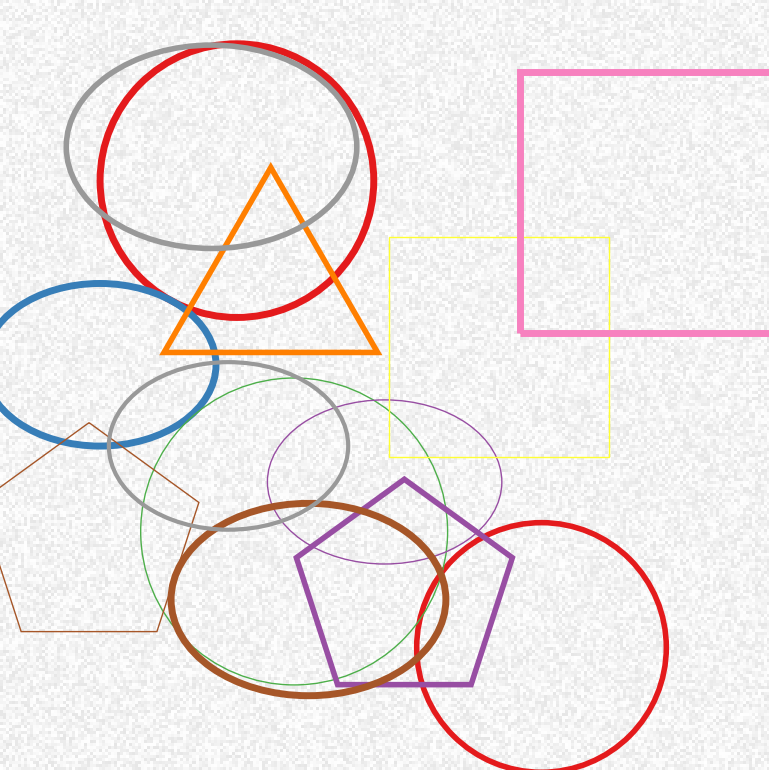[{"shape": "circle", "thickness": 2.5, "radius": 0.89, "center": [0.308, 0.765]}, {"shape": "circle", "thickness": 2, "radius": 0.81, "center": [0.703, 0.159]}, {"shape": "oval", "thickness": 2.5, "radius": 0.75, "center": [0.13, 0.526]}, {"shape": "circle", "thickness": 0.5, "radius": 1.0, "center": [0.382, 0.31]}, {"shape": "oval", "thickness": 0.5, "radius": 0.76, "center": [0.5, 0.374]}, {"shape": "pentagon", "thickness": 2, "radius": 0.74, "center": [0.525, 0.23]}, {"shape": "triangle", "thickness": 2, "radius": 0.8, "center": [0.352, 0.622]}, {"shape": "square", "thickness": 0.5, "radius": 0.71, "center": [0.648, 0.549]}, {"shape": "oval", "thickness": 2.5, "radius": 0.89, "center": [0.401, 0.221]}, {"shape": "pentagon", "thickness": 0.5, "radius": 0.75, "center": [0.116, 0.301]}, {"shape": "square", "thickness": 2.5, "radius": 0.85, "center": [0.845, 0.738]}, {"shape": "oval", "thickness": 2, "radius": 0.94, "center": [0.275, 0.809]}, {"shape": "oval", "thickness": 1.5, "radius": 0.78, "center": [0.297, 0.421]}]